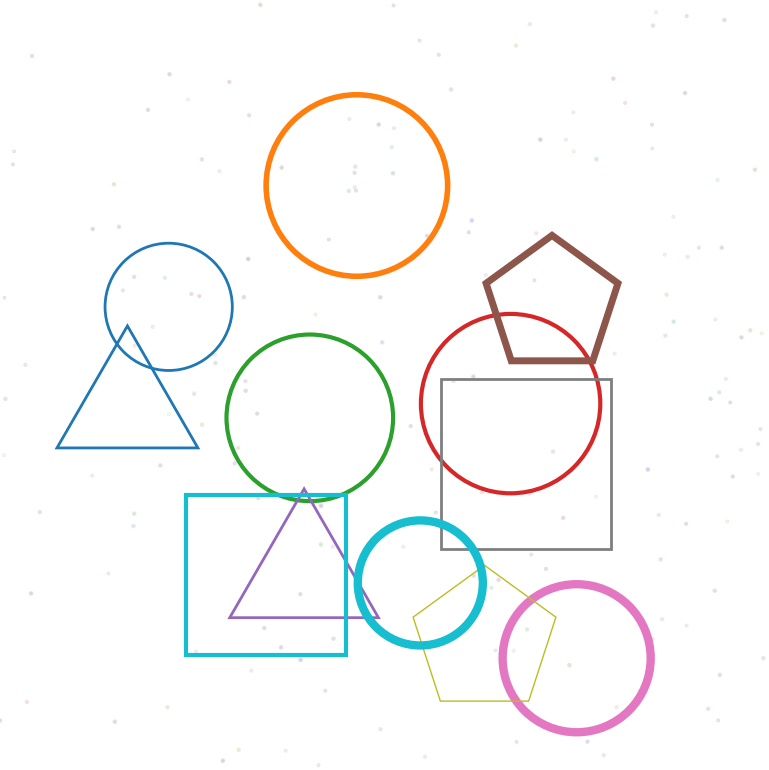[{"shape": "circle", "thickness": 1, "radius": 0.41, "center": [0.219, 0.601]}, {"shape": "triangle", "thickness": 1, "radius": 0.53, "center": [0.165, 0.471]}, {"shape": "circle", "thickness": 2, "radius": 0.59, "center": [0.463, 0.759]}, {"shape": "circle", "thickness": 1.5, "radius": 0.54, "center": [0.402, 0.457]}, {"shape": "circle", "thickness": 1.5, "radius": 0.58, "center": [0.663, 0.476]}, {"shape": "triangle", "thickness": 1, "radius": 0.56, "center": [0.395, 0.254]}, {"shape": "pentagon", "thickness": 2.5, "radius": 0.45, "center": [0.717, 0.604]}, {"shape": "circle", "thickness": 3, "radius": 0.48, "center": [0.749, 0.145]}, {"shape": "square", "thickness": 1, "radius": 0.55, "center": [0.683, 0.397]}, {"shape": "pentagon", "thickness": 0.5, "radius": 0.49, "center": [0.629, 0.168]}, {"shape": "square", "thickness": 1.5, "radius": 0.52, "center": [0.345, 0.253]}, {"shape": "circle", "thickness": 3, "radius": 0.41, "center": [0.546, 0.243]}]